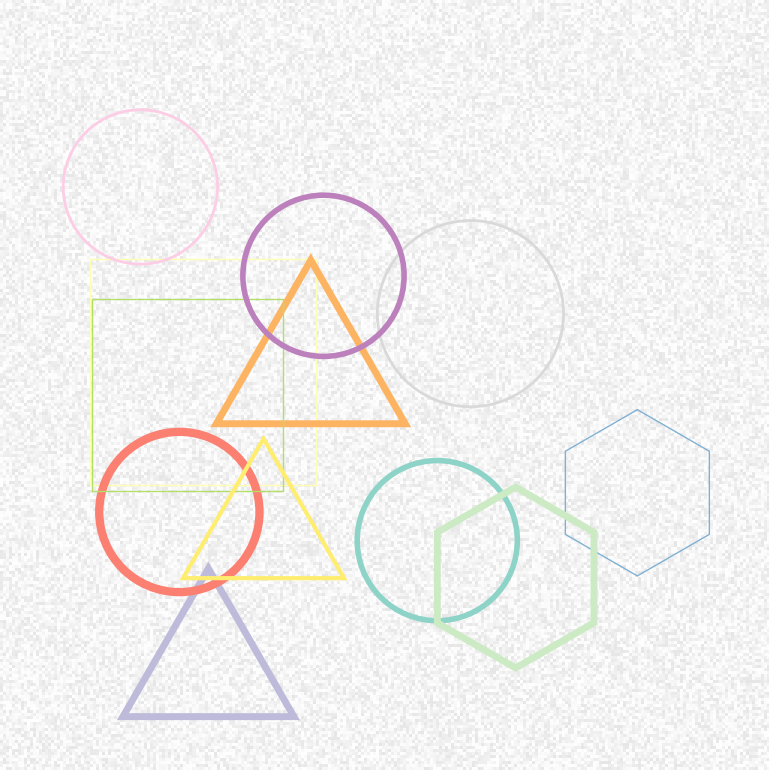[{"shape": "circle", "thickness": 2, "radius": 0.52, "center": [0.568, 0.298]}, {"shape": "square", "thickness": 0.5, "radius": 0.73, "center": [0.264, 0.517]}, {"shape": "triangle", "thickness": 2.5, "radius": 0.64, "center": [0.271, 0.133]}, {"shape": "circle", "thickness": 3, "radius": 0.52, "center": [0.233, 0.335]}, {"shape": "hexagon", "thickness": 0.5, "radius": 0.54, "center": [0.828, 0.36]}, {"shape": "triangle", "thickness": 2.5, "radius": 0.71, "center": [0.404, 0.52]}, {"shape": "square", "thickness": 0.5, "radius": 0.62, "center": [0.244, 0.487]}, {"shape": "circle", "thickness": 1, "radius": 0.5, "center": [0.182, 0.757]}, {"shape": "circle", "thickness": 1, "radius": 0.6, "center": [0.611, 0.593]}, {"shape": "circle", "thickness": 2, "radius": 0.52, "center": [0.42, 0.642]}, {"shape": "hexagon", "thickness": 2.5, "radius": 0.59, "center": [0.67, 0.25]}, {"shape": "triangle", "thickness": 1.5, "radius": 0.6, "center": [0.342, 0.31]}]